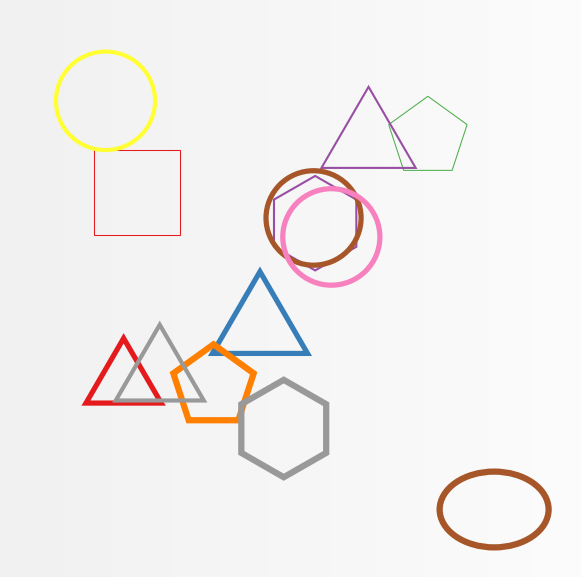[{"shape": "triangle", "thickness": 2.5, "radius": 0.37, "center": [0.213, 0.339]}, {"shape": "square", "thickness": 0.5, "radius": 0.37, "center": [0.236, 0.666]}, {"shape": "triangle", "thickness": 2.5, "radius": 0.47, "center": [0.447, 0.434]}, {"shape": "pentagon", "thickness": 0.5, "radius": 0.35, "center": [0.736, 0.761]}, {"shape": "hexagon", "thickness": 1, "radius": 0.41, "center": [0.542, 0.613]}, {"shape": "triangle", "thickness": 1, "radius": 0.47, "center": [0.634, 0.755]}, {"shape": "pentagon", "thickness": 3, "radius": 0.36, "center": [0.367, 0.33]}, {"shape": "circle", "thickness": 2, "radius": 0.43, "center": [0.182, 0.825]}, {"shape": "oval", "thickness": 3, "radius": 0.47, "center": [0.85, 0.117]}, {"shape": "circle", "thickness": 2.5, "radius": 0.41, "center": [0.539, 0.622]}, {"shape": "circle", "thickness": 2.5, "radius": 0.42, "center": [0.57, 0.589]}, {"shape": "hexagon", "thickness": 3, "radius": 0.42, "center": [0.488, 0.257]}, {"shape": "triangle", "thickness": 2, "radius": 0.44, "center": [0.275, 0.349]}]